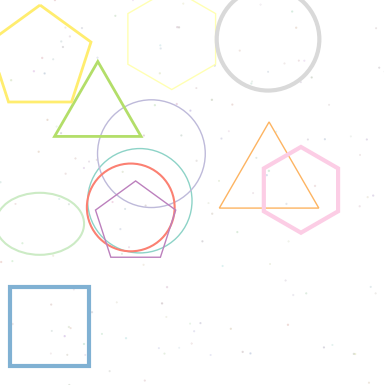[{"shape": "circle", "thickness": 1, "radius": 0.68, "center": [0.363, 0.479]}, {"shape": "hexagon", "thickness": 1, "radius": 0.66, "center": [0.446, 0.899]}, {"shape": "circle", "thickness": 1, "radius": 0.7, "center": [0.393, 0.601]}, {"shape": "circle", "thickness": 1.5, "radius": 0.57, "center": [0.34, 0.461]}, {"shape": "square", "thickness": 3, "radius": 0.51, "center": [0.128, 0.151]}, {"shape": "triangle", "thickness": 1, "radius": 0.75, "center": [0.699, 0.534]}, {"shape": "triangle", "thickness": 2, "radius": 0.65, "center": [0.254, 0.71]}, {"shape": "hexagon", "thickness": 3, "radius": 0.56, "center": [0.782, 0.507]}, {"shape": "circle", "thickness": 3, "radius": 0.67, "center": [0.696, 0.898]}, {"shape": "pentagon", "thickness": 1, "radius": 0.55, "center": [0.352, 0.42]}, {"shape": "oval", "thickness": 1.5, "radius": 0.58, "center": [0.103, 0.419]}, {"shape": "pentagon", "thickness": 2, "radius": 0.7, "center": [0.104, 0.848]}]